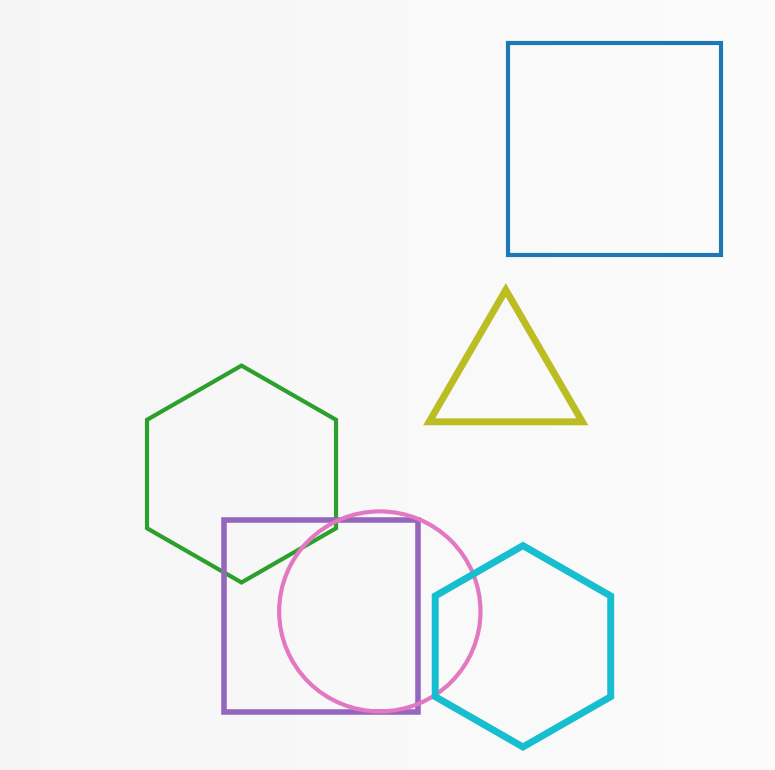[{"shape": "square", "thickness": 1.5, "radius": 0.69, "center": [0.793, 0.807]}, {"shape": "hexagon", "thickness": 1.5, "radius": 0.7, "center": [0.312, 0.384]}, {"shape": "square", "thickness": 2, "radius": 0.62, "center": [0.414, 0.2]}, {"shape": "circle", "thickness": 1.5, "radius": 0.65, "center": [0.49, 0.206]}, {"shape": "triangle", "thickness": 2.5, "radius": 0.57, "center": [0.653, 0.509]}, {"shape": "hexagon", "thickness": 2.5, "radius": 0.65, "center": [0.675, 0.161]}]